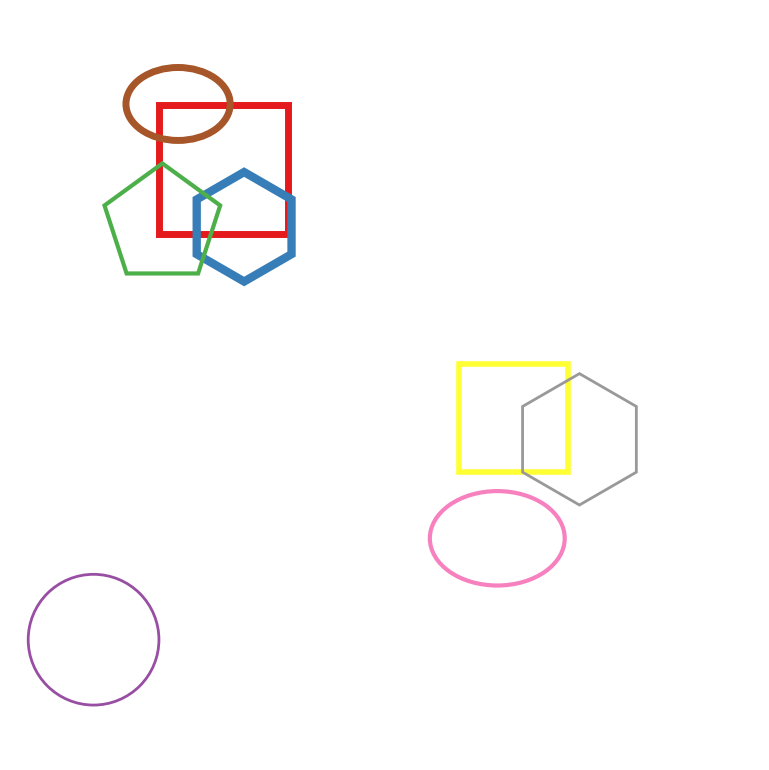[{"shape": "square", "thickness": 2.5, "radius": 0.42, "center": [0.29, 0.78]}, {"shape": "hexagon", "thickness": 3, "radius": 0.36, "center": [0.317, 0.705]}, {"shape": "pentagon", "thickness": 1.5, "radius": 0.39, "center": [0.211, 0.709]}, {"shape": "circle", "thickness": 1, "radius": 0.42, "center": [0.122, 0.169]}, {"shape": "square", "thickness": 2, "radius": 0.35, "center": [0.667, 0.457]}, {"shape": "oval", "thickness": 2.5, "radius": 0.34, "center": [0.231, 0.865]}, {"shape": "oval", "thickness": 1.5, "radius": 0.44, "center": [0.646, 0.301]}, {"shape": "hexagon", "thickness": 1, "radius": 0.43, "center": [0.753, 0.429]}]